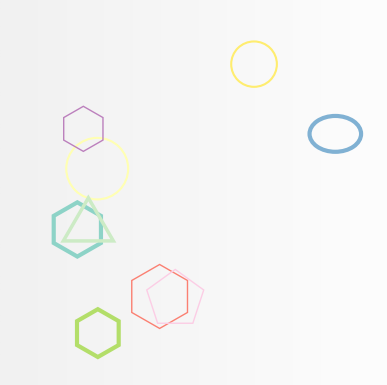[{"shape": "hexagon", "thickness": 3, "radius": 0.35, "center": [0.2, 0.404]}, {"shape": "circle", "thickness": 1.5, "radius": 0.4, "center": [0.251, 0.562]}, {"shape": "hexagon", "thickness": 1, "radius": 0.42, "center": [0.412, 0.23]}, {"shape": "oval", "thickness": 3, "radius": 0.33, "center": [0.865, 0.652]}, {"shape": "hexagon", "thickness": 3, "radius": 0.31, "center": [0.253, 0.135]}, {"shape": "pentagon", "thickness": 1, "radius": 0.39, "center": [0.452, 0.223]}, {"shape": "hexagon", "thickness": 1, "radius": 0.29, "center": [0.215, 0.665]}, {"shape": "triangle", "thickness": 2.5, "radius": 0.37, "center": [0.228, 0.411]}, {"shape": "circle", "thickness": 1.5, "radius": 0.29, "center": [0.656, 0.833]}]